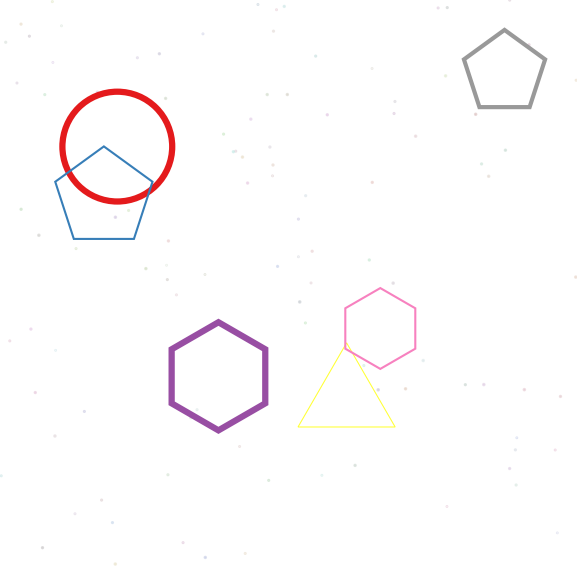[{"shape": "circle", "thickness": 3, "radius": 0.48, "center": [0.203, 0.745]}, {"shape": "pentagon", "thickness": 1, "radius": 0.44, "center": [0.18, 0.657]}, {"shape": "hexagon", "thickness": 3, "radius": 0.47, "center": [0.378, 0.348]}, {"shape": "triangle", "thickness": 0.5, "radius": 0.49, "center": [0.6, 0.308]}, {"shape": "hexagon", "thickness": 1, "radius": 0.35, "center": [0.659, 0.43]}, {"shape": "pentagon", "thickness": 2, "radius": 0.37, "center": [0.874, 0.873]}]